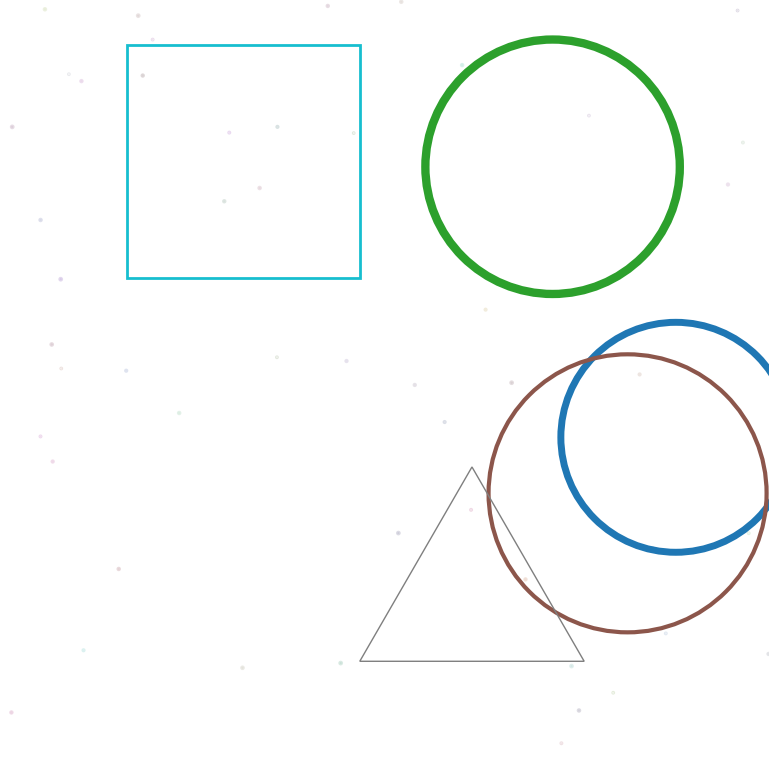[{"shape": "circle", "thickness": 2.5, "radius": 0.75, "center": [0.878, 0.432]}, {"shape": "circle", "thickness": 3, "radius": 0.83, "center": [0.718, 0.783]}, {"shape": "circle", "thickness": 1.5, "radius": 0.9, "center": [0.815, 0.359]}, {"shape": "triangle", "thickness": 0.5, "radius": 0.84, "center": [0.613, 0.225]}, {"shape": "square", "thickness": 1, "radius": 0.76, "center": [0.316, 0.791]}]